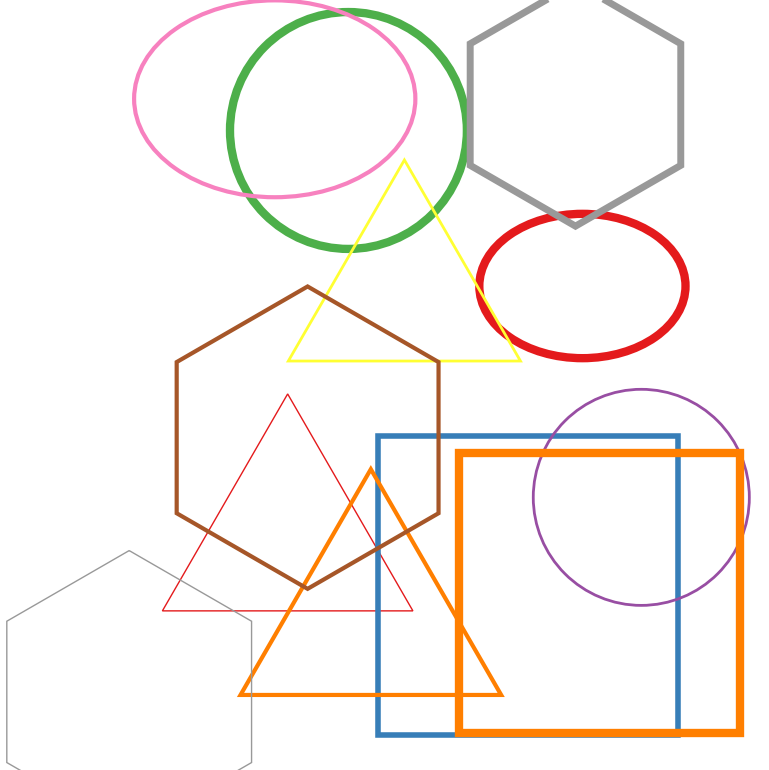[{"shape": "oval", "thickness": 3, "radius": 0.67, "center": [0.756, 0.629]}, {"shape": "triangle", "thickness": 0.5, "radius": 0.94, "center": [0.374, 0.301]}, {"shape": "square", "thickness": 2, "radius": 0.97, "center": [0.686, 0.239]}, {"shape": "circle", "thickness": 3, "radius": 0.77, "center": [0.453, 0.831]}, {"shape": "circle", "thickness": 1, "radius": 0.7, "center": [0.833, 0.354]}, {"shape": "square", "thickness": 3, "radius": 0.91, "center": [0.778, 0.23]}, {"shape": "triangle", "thickness": 1.5, "radius": 0.98, "center": [0.482, 0.195]}, {"shape": "triangle", "thickness": 1, "radius": 0.87, "center": [0.525, 0.618]}, {"shape": "hexagon", "thickness": 1.5, "radius": 0.98, "center": [0.399, 0.432]}, {"shape": "oval", "thickness": 1.5, "radius": 0.91, "center": [0.357, 0.872]}, {"shape": "hexagon", "thickness": 2.5, "radius": 0.79, "center": [0.747, 0.864]}, {"shape": "hexagon", "thickness": 0.5, "radius": 0.92, "center": [0.168, 0.101]}]